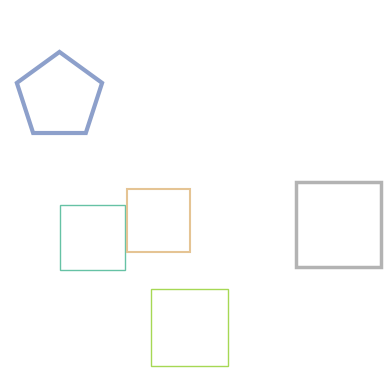[{"shape": "square", "thickness": 1, "radius": 0.42, "center": [0.241, 0.383]}, {"shape": "pentagon", "thickness": 3, "radius": 0.58, "center": [0.154, 0.749]}, {"shape": "square", "thickness": 1, "radius": 0.5, "center": [0.493, 0.148]}, {"shape": "square", "thickness": 1.5, "radius": 0.41, "center": [0.412, 0.427]}, {"shape": "square", "thickness": 2.5, "radius": 0.55, "center": [0.879, 0.417]}]